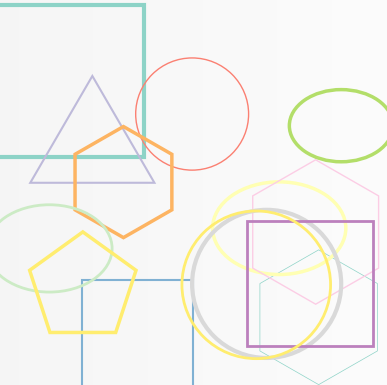[{"shape": "square", "thickness": 3, "radius": 0.99, "center": [0.173, 0.789]}, {"shape": "hexagon", "thickness": 0.5, "radius": 0.88, "center": [0.822, 0.176]}, {"shape": "oval", "thickness": 2.5, "radius": 0.86, "center": [0.721, 0.407]}, {"shape": "triangle", "thickness": 1.5, "radius": 0.92, "center": [0.238, 0.618]}, {"shape": "circle", "thickness": 1, "radius": 0.73, "center": [0.496, 0.704]}, {"shape": "square", "thickness": 1.5, "radius": 0.72, "center": [0.355, 0.129]}, {"shape": "hexagon", "thickness": 2.5, "radius": 0.72, "center": [0.319, 0.527]}, {"shape": "oval", "thickness": 2.5, "radius": 0.67, "center": [0.881, 0.674]}, {"shape": "hexagon", "thickness": 1, "radius": 0.94, "center": [0.815, 0.397]}, {"shape": "circle", "thickness": 3, "radius": 0.96, "center": [0.688, 0.263]}, {"shape": "square", "thickness": 2, "radius": 0.81, "center": [0.801, 0.263]}, {"shape": "oval", "thickness": 2, "radius": 0.81, "center": [0.127, 0.355]}, {"shape": "circle", "thickness": 2, "radius": 0.96, "center": [0.661, 0.26]}, {"shape": "pentagon", "thickness": 2.5, "radius": 0.72, "center": [0.214, 0.253]}]